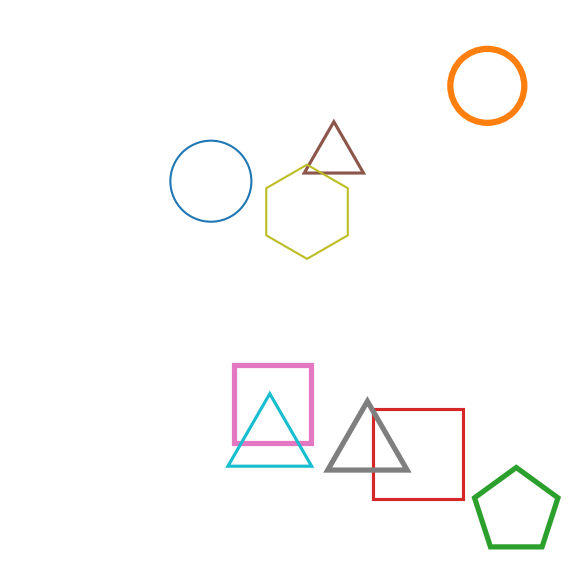[{"shape": "circle", "thickness": 1, "radius": 0.35, "center": [0.365, 0.685]}, {"shape": "circle", "thickness": 3, "radius": 0.32, "center": [0.844, 0.85]}, {"shape": "pentagon", "thickness": 2.5, "radius": 0.38, "center": [0.894, 0.114]}, {"shape": "square", "thickness": 1.5, "radius": 0.39, "center": [0.724, 0.213]}, {"shape": "triangle", "thickness": 1.5, "radius": 0.3, "center": [0.578, 0.729]}, {"shape": "square", "thickness": 2.5, "radius": 0.34, "center": [0.472, 0.3]}, {"shape": "triangle", "thickness": 2.5, "radius": 0.4, "center": [0.636, 0.225]}, {"shape": "hexagon", "thickness": 1, "radius": 0.41, "center": [0.532, 0.632]}, {"shape": "triangle", "thickness": 1.5, "radius": 0.42, "center": [0.467, 0.234]}]